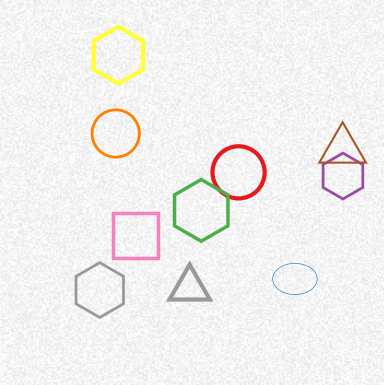[{"shape": "circle", "thickness": 3, "radius": 0.34, "center": [0.62, 0.552]}, {"shape": "oval", "thickness": 0.5, "radius": 0.29, "center": [0.766, 0.275]}, {"shape": "hexagon", "thickness": 2.5, "radius": 0.4, "center": [0.523, 0.454]}, {"shape": "hexagon", "thickness": 2, "radius": 0.3, "center": [0.891, 0.543]}, {"shape": "circle", "thickness": 2, "radius": 0.31, "center": [0.301, 0.653]}, {"shape": "hexagon", "thickness": 3, "radius": 0.37, "center": [0.308, 0.857]}, {"shape": "triangle", "thickness": 1.5, "radius": 0.35, "center": [0.89, 0.613]}, {"shape": "square", "thickness": 2.5, "radius": 0.29, "center": [0.353, 0.388]}, {"shape": "triangle", "thickness": 3, "radius": 0.3, "center": [0.493, 0.252]}, {"shape": "hexagon", "thickness": 2, "radius": 0.36, "center": [0.259, 0.247]}]